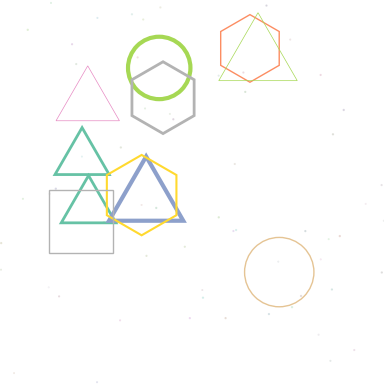[{"shape": "triangle", "thickness": 2, "radius": 0.41, "center": [0.23, 0.462]}, {"shape": "triangle", "thickness": 2, "radius": 0.41, "center": [0.213, 0.587]}, {"shape": "hexagon", "thickness": 1, "radius": 0.44, "center": [0.649, 0.874]}, {"shape": "triangle", "thickness": 3, "radius": 0.56, "center": [0.38, 0.482]}, {"shape": "triangle", "thickness": 0.5, "radius": 0.48, "center": [0.228, 0.734]}, {"shape": "circle", "thickness": 3, "radius": 0.41, "center": [0.414, 0.824]}, {"shape": "triangle", "thickness": 0.5, "radius": 0.59, "center": [0.67, 0.849]}, {"shape": "hexagon", "thickness": 1.5, "radius": 0.52, "center": [0.368, 0.493]}, {"shape": "circle", "thickness": 1, "radius": 0.45, "center": [0.725, 0.293]}, {"shape": "hexagon", "thickness": 2, "radius": 0.47, "center": [0.423, 0.746]}, {"shape": "square", "thickness": 1, "radius": 0.41, "center": [0.21, 0.424]}]